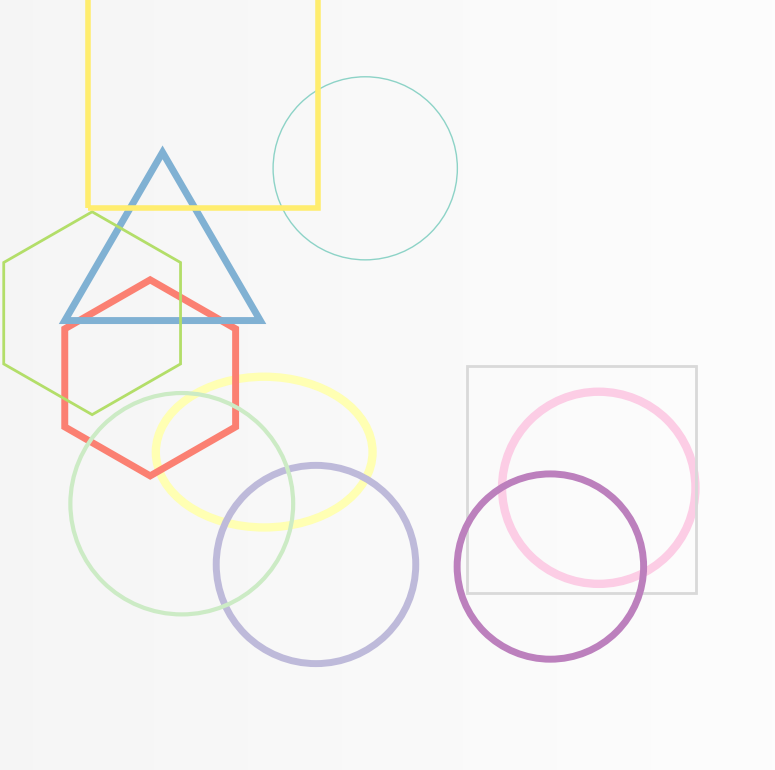[{"shape": "circle", "thickness": 0.5, "radius": 0.59, "center": [0.471, 0.781]}, {"shape": "oval", "thickness": 3, "radius": 0.7, "center": [0.341, 0.413]}, {"shape": "circle", "thickness": 2.5, "radius": 0.64, "center": [0.408, 0.267]}, {"shape": "hexagon", "thickness": 2.5, "radius": 0.64, "center": [0.194, 0.509]}, {"shape": "triangle", "thickness": 2.5, "radius": 0.73, "center": [0.21, 0.656]}, {"shape": "hexagon", "thickness": 1, "radius": 0.66, "center": [0.119, 0.593]}, {"shape": "circle", "thickness": 3, "radius": 0.62, "center": [0.773, 0.367]}, {"shape": "square", "thickness": 1, "radius": 0.74, "center": [0.75, 0.377]}, {"shape": "circle", "thickness": 2.5, "radius": 0.6, "center": [0.71, 0.264]}, {"shape": "circle", "thickness": 1.5, "radius": 0.72, "center": [0.235, 0.346]}, {"shape": "square", "thickness": 2, "radius": 0.74, "center": [0.262, 0.879]}]